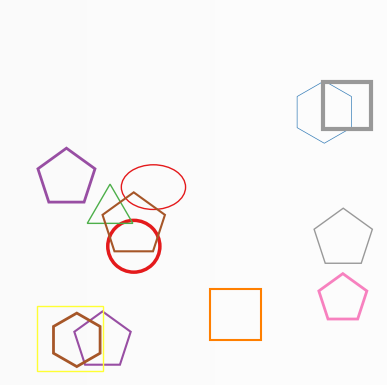[{"shape": "oval", "thickness": 1, "radius": 0.41, "center": [0.396, 0.514]}, {"shape": "circle", "thickness": 2.5, "radius": 0.34, "center": [0.345, 0.36]}, {"shape": "hexagon", "thickness": 0.5, "radius": 0.4, "center": [0.837, 0.709]}, {"shape": "triangle", "thickness": 1, "radius": 0.34, "center": [0.284, 0.454]}, {"shape": "pentagon", "thickness": 2, "radius": 0.39, "center": [0.171, 0.538]}, {"shape": "pentagon", "thickness": 1.5, "radius": 0.38, "center": [0.265, 0.115]}, {"shape": "square", "thickness": 1.5, "radius": 0.33, "center": [0.608, 0.183]}, {"shape": "square", "thickness": 1, "radius": 0.42, "center": [0.181, 0.12]}, {"shape": "pentagon", "thickness": 1.5, "radius": 0.42, "center": [0.345, 0.416]}, {"shape": "hexagon", "thickness": 2, "radius": 0.35, "center": [0.198, 0.117]}, {"shape": "pentagon", "thickness": 2, "radius": 0.33, "center": [0.885, 0.224]}, {"shape": "pentagon", "thickness": 1, "radius": 0.4, "center": [0.886, 0.38]}, {"shape": "square", "thickness": 3, "radius": 0.31, "center": [0.896, 0.727]}]